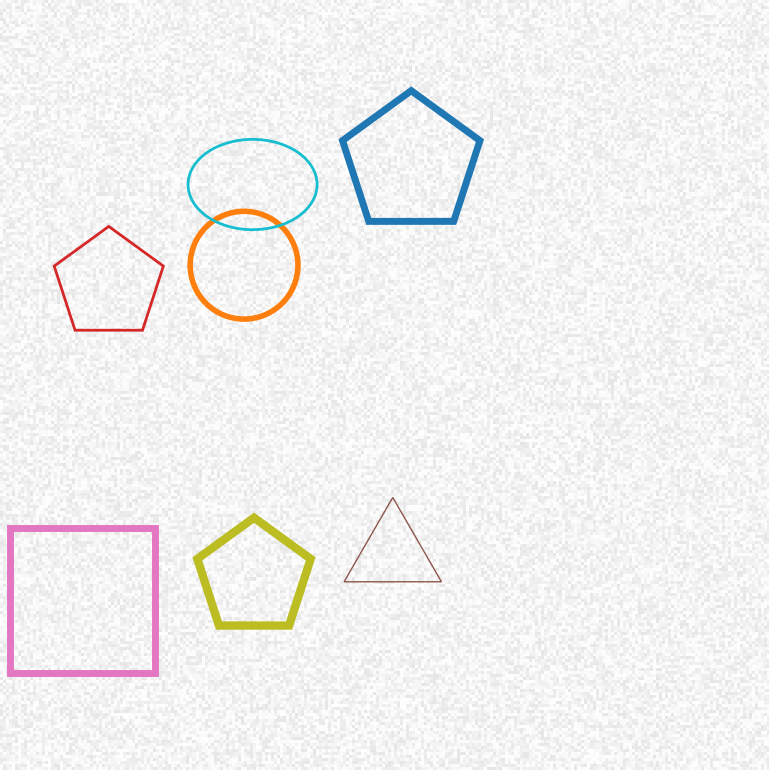[{"shape": "pentagon", "thickness": 2.5, "radius": 0.47, "center": [0.534, 0.788]}, {"shape": "circle", "thickness": 2, "radius": 0.35, "center": [0.317, 0.656]}, {"shape": "pentagon", "thickness": 1, "radius": 0.37, "center": [0.141, 0.631]}, {"shape": "triangle", "thickness": 0.5, "radius": 0.37, "center": [0.51, 0.281]}, {"shape": "square", "thickness": 2.5, "radius": 0.47, "center": [0.108, 0.22]}, {"shape": "pentagon", "thickness": 3, "radius": 0.39, "center": [0.33, 0.25]}, {"shape": "oval", "thickness": 1, "radius": 0.42, "center": [0.328, 0.76]}]